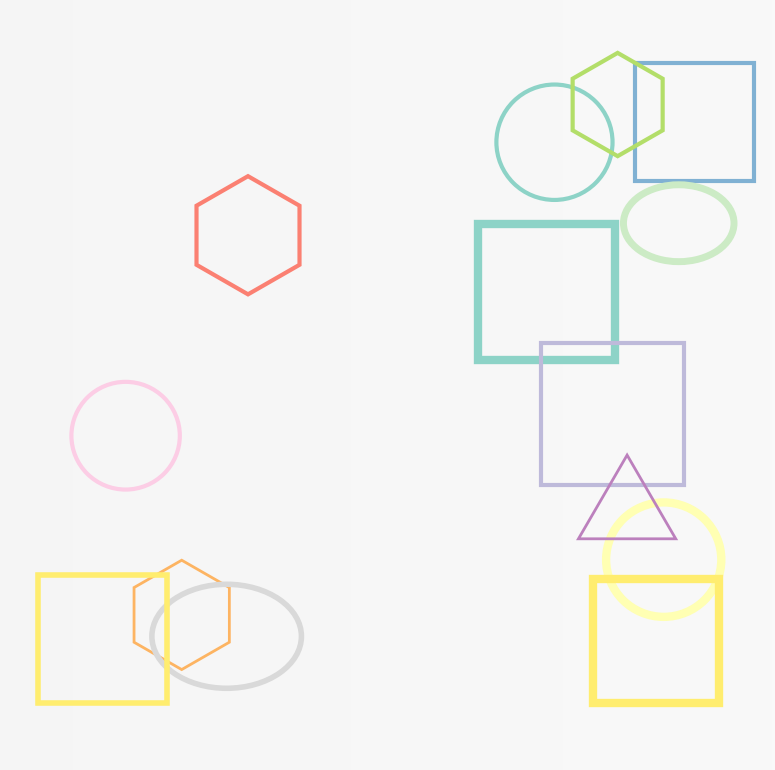[{"shape": "square", "thickness": 3, "radius": 0.44, "center": [0.705, 0.621]}, {"shape": "circle", "thickness": 1.5, "radius": 0.37, "center": [0.715, 0.815]}, {"shape": "circle", "thickness": 3, "radius": 0.37, "center": [0.856, 0.273]}, {"shape": "square", "thickness": 1.5, "radius": 0.46, "center": [0.79, 0.463]}, {"shape": "hexagon", "thickness": 1.5, "radius": 0.38, "center": [0.32, 0.694]}, {"shape": "square", "thickness": 1.5, "radius": 0.38, "center": [0.896, 0.842]}, {"shape": "hexagon", "thickness": 1, "radius": 0.36, "center": [0.234, 0.201]}, {"shape": "hexagon", "thickness": 1.5, "radius": 0.34, "center": [0.797, 0.864]}, {"shape": "circle", "thickness": 1.5, "radius": 0.35, "center": [0.162, 0.434]}, {"shape": "oval", "thickness": 2, "radius": 0.48, "center": [0.292, 0.174]}, {"shape": "triangle", "thickness": 1, "radius": 0.36, "center": [0.809, 0.337]}, {"shape": "oval", "thickness": 2.5, "radius": 0.36, "center": [0.876, 0.71]}, {"shape": "square", "thickness": 2, "radius": 0.42, "center": [0.133, 0.17]}, {"shape": "square", "thickness": 3, "radius": 0.4, "center": [0.846, 0.168]}]